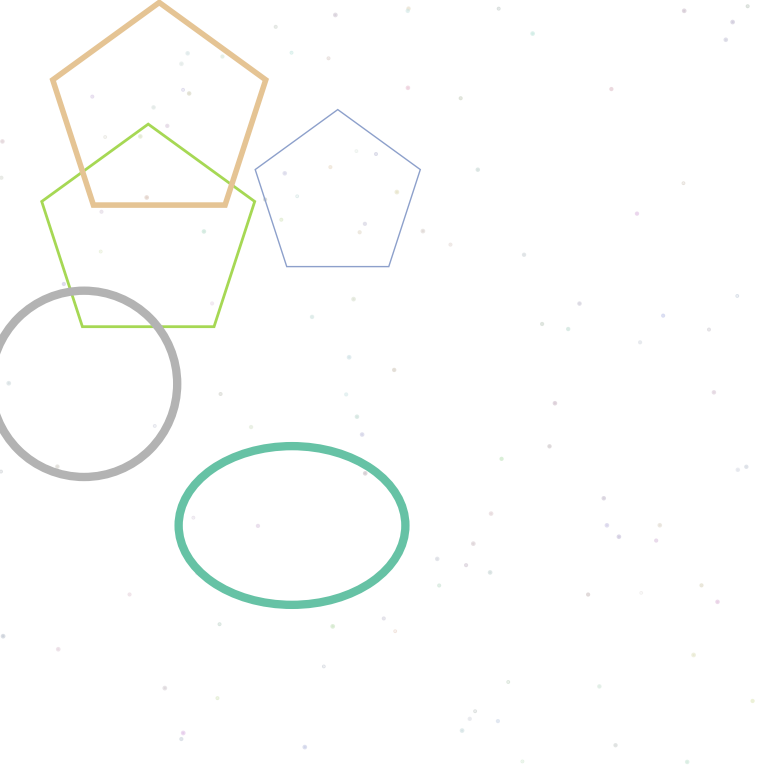[{"shape": "oval", "thickness": 3, "radius": 0.74, "center": [0.379, 0.318]}, {"shape": "pentagon", "thickness": 0.5, "radius": 0.56, "center": [0.439, 0.745]}, {"shape": "pentagon", "thickness": 1, "radius": 0.73, "center": [0.192, 0.693]}, {"shape": "pentagon", "thickness": 2, "radius": 0.73, "center": [0.207, 0.851]}, {"shape": "circle", "thickness": 3, "radius": 0.6, "center": [0.109, 0.502]}]